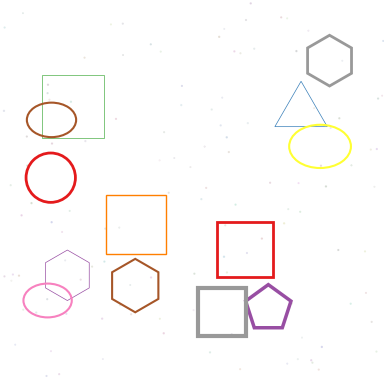[{"shape": "square", "thickness": 2, "radius": 0.36, "center": [0.636, 0.353]}, {"shape": "circle", "thickness": 2, "radius": 0.32, "center": [0.132, 0.538]}, {"shape": "triangle", "thickness": 0.5, "radius": 0.39, "center": [0.782, 0.71]}, {"shape": "square", "thickness": 0.5, "radius": 0.41, "center": [0.19, 0.724]}, {"shape": "pentagon", "thickness": 2.5, "radius": 0.31, "center": [0.697, 0.199]}, {"shape": "hexagon", "thickness": 0.5, "radius": 0.33, "center": [0.175, 0.285]}, {"shape": "square", "thickness": 1, "radius": 0.39, "center": [0.354, 0.417]}, {"shape": "oval", "thickness": 1.5, "radius": 0.4, "center": [0.831, 0.62]}, {"shape": "oval", "thickness": 1.5, "radius": 0.32, "center": [0.134, 0.689]}, {"shape": "hexagon", "thickness": 1.5, "radius": 0.35, "center": [0.351, 0.258]}, {"shape": "oval", "thickness": 1.5, "radius": 0.31, "center": [0.124, 0.22]}, {"shape": "square", "thickness": 3, "radius": 0.32, "center": [0.577, 0.19]}, {"shape": "hexagon", "thickness": 2, "radius": 0.33, "center": [0.856, 0.843]}]